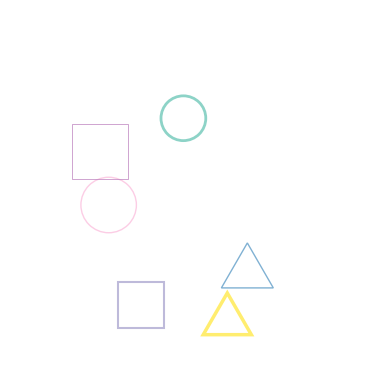[{"shape": "circle", "thickness": 2, "radius": 0.29, "center": [0.476, 0.693]}, {"shape": "square", "thickness": 1.5, "radius": 0.3, "center": [0.366, 0.208]}, {"shape": "triangle", "thickness": 1, "radius": 0.39, "center": [0.642, 0.291]}, {"shape": "circle", "thickness": 1, "radius": 0.36, "center": [0.282, 0.468]}, {"shape": "square", "thickness": 0.5, "radius": 0.36, "center": [0.26, 0.605]}, {"shape": "triangle", "thickness": 2.5, "radius": 0.36, "center": [0.59, 0.167]}]